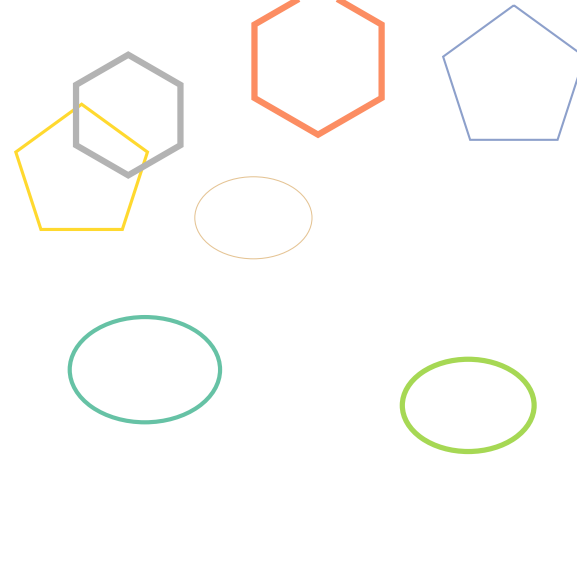[{"shape": "oval", "thickness": 2, "radius": 0.65, "center": [0.251, 0.359]}, {"shape": "hexagon", "thickness": 3, "radius": 0.64, "center": [0.551, 0.893]}, {"shape": "pentagon", "thickness": 1, "radius": 0.64, "center": [0.89, 0.861]}, {"shape": "oval", "thickness": 2.5, "radius": 0.57, "center": [0.811, 0.297]}, {"shape": "pentagon", "thickness": 1.5, "radius": 0.6, "center": [0.141, 0.699]}, {"shape": "oval", "thickness": 0.5, "radius": 0.51, "center": [0.439, 0.622]}, {"shape": "hexagon", "thickness": 3, "radius": 0.52, "center": [0.222, 0.8]}]